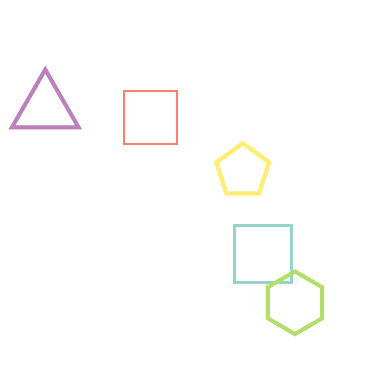[{"shape": "square", "thickness": 2, "radius": 0.37, "center": [0.682, 0.342]}, {"shape": "square", "thickness": 1.5, "radius": 0.34, "center": [0.392, 0.694]}, {"shape": "hexagon", "thickness": 3, "radius": 0.41, "center": [0.766, 0.214]}, {"shape": "triangle", "thickness": 3, "radius": 0.5, "center": [0.118, 0.719]}, {"shape": "pentagon", "thickness": 3, "radius": 0.36, "center": [0.63, 0.556]}]